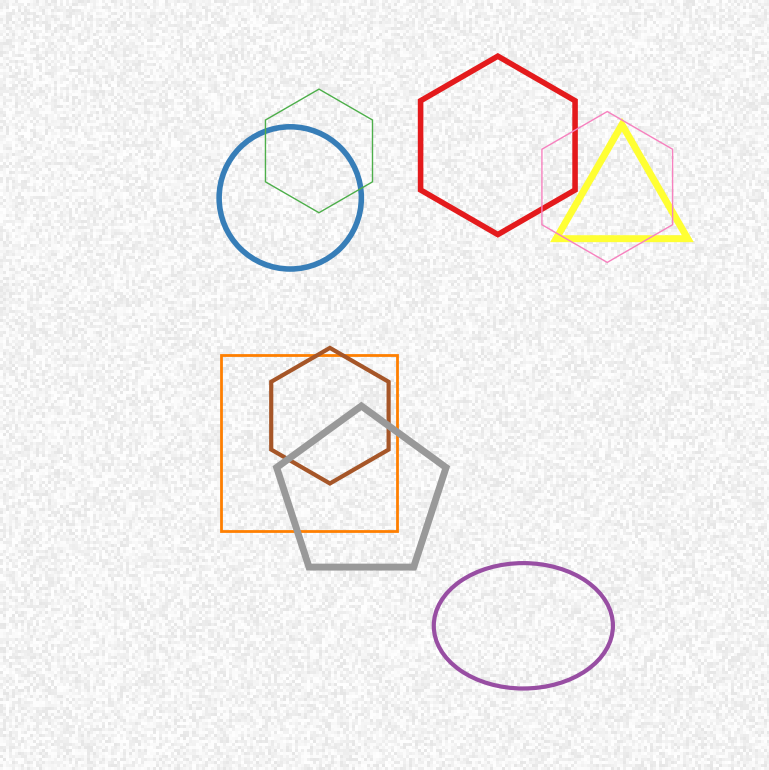[{"shape": "hexagon", "thickness": 2, "radius": 0.58, "center": [0.647, 0.811]}, {"shape": "circle", "thickness": 2, "radius": 0.46, "center": [0.377, 0.743]}, {"shape": "hexagon", "thickness": 0.5, "radius": 0.4, "center": [0.414, 0.804]}, {"shape": "oval", "thickness": 1.5, "radius": 0.58, "center": [0.68, 0.187]}, {"shape": "square", "thickness": 1, "radius": 0.57, "center": [0.401, 0.425]}, {"shape": "triangle", "thickness": 2.5, "radius": 0.49, "center": [0.808, 0.739]}, {"shape": "hexagon", "thickness": 1.5, "radius": 0.44, "center": [0.428, 0.46]}, {"shape": "hexagon", "thickness": 0.5, "radius": 0.49, "center": [0.789, 0.757]}, {"shape": "pentagon", "thickness": 2.5, "radius": 0.58, "center": [0.469, 0.357]}]